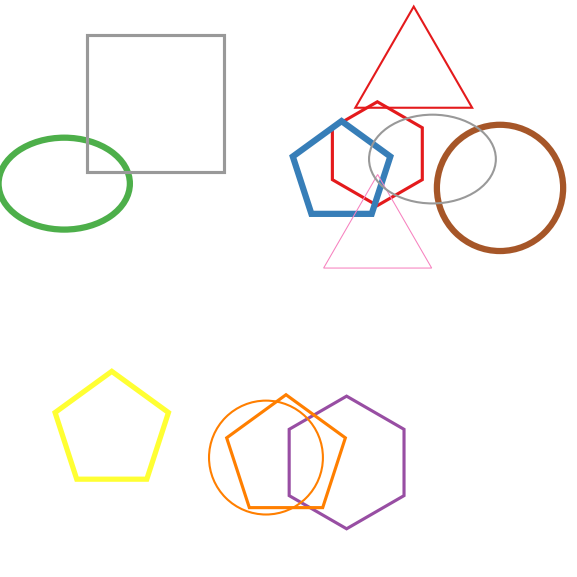[{"shape": "triangle", "thickness": 1, "radius": 0.58, "center": [0.716, 0.871]}, {"shape": "hexagon", "thickness": 1.5, "radius": 0.45, "center": [0.653, 0.733]}, {"shape": "pentagon", "thickness": 3, "radius": 0.44, "center": [0.591, 0.701]}, {"shape": "oval", "thickness": 3, "radius": 0.57, "center": [0.111, 0.681]}, {"shape": "hexagon", "thickness": 1.5, "radius": 0.57, "center": [0.6, 0.198]}, {"shape": "pentagon", "thickness": 1.5, "radius": 0.54, "center": [0.495, 0.208]}, {"shape": "circle", "thickness": 1, "radius": 0.49, "center": [0.461, 0.207]}, {"shape": "pentagon", "thickness": 2.5, "radius": 0.52, "center": [0.194, 0.253]}, {"shape": "circle", "thickness": 3, "radius": 0.55, "center": [0.866, 0.674]}, {"shape": "triangle", "thickness": 0.5, "radius": 0.54, "center": [0.654, 0.589]}, {"shape": "oval", "thickness": 1, "radius": 0.55, "center": [0.749, 0.724]}, {"shape": "square", "thickness": 1.5, "radius": 0.59, "center": [0.269, 0.819]}]